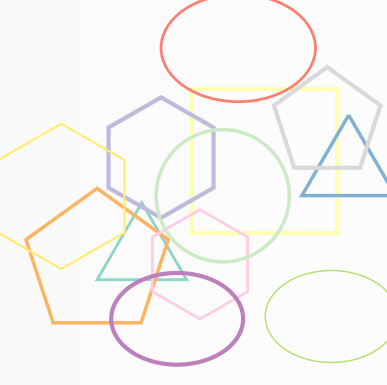[{"shape": "triangle", "thickness": 2, "radius": 0.67, "center": [0.366, 0.34]}, {"shape": "square", "thickness": 3, "radius": 0.94, "center": [0.684, 0.583]}, {"shape": "hexagon", "thickness": 3, "radius": 0.78, "center": [0.416, 0.591]}, {"shape": "oval", "thickness": 2, "radius": 1.0, "center": [0.615, 0.875]}, {"shape": "triangle", "thickness": 2.5, "radius": 0.7, "center": [0.9, 0.562]}, {"shape": "pentagon", "thickness": 2.5, "radius": 0.97, "center": [0.251, 0.318]}, {"shape": "oval", "thickness": 1, "radius": 0.85, "center": [0.855, 0.178]}, {"shape": "hexagon", "thickness": 2, "radius": 0.71, "center": [0.516, 0.313]}, {"shape": "pentagon", "thickness": 3, "radius": 0.72, "center": [0.844, 0.681]}, {"shape": "oval", "thickness": 3, "radius": 0.85, "center": [0.457, 0.172]}, {"shape": "circle", "thickness": 2.5, "radius": 0.86, "center": [0.575, 0.492]}, {"shape": "hexagon", "thickness": 1.5, "radius": 0.94, "center": [0.158, 0.49]}]